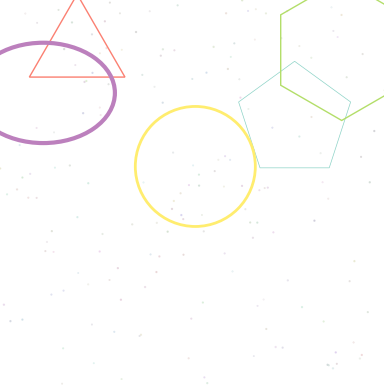[{"shape": "pentagon", "thickness": 0.5, "radius": 0.76, "center": [0.765, 0.688]}, {"shape": "triangle", "thickness": 1, "radius": 0.72, "center": [0.2, 0.871]}, {"shape": "hexagon", "thickness": 1, "radius": 0.91, "center": [0.888, 0.87]}, {"shape": "oval", "thickness": 3, "radius": 0.93, "center": [0.112, 0.759]}, {"shape": "circle", "thickness": 2, "radius": 0.78, "center": [0.507, 0.568]}]